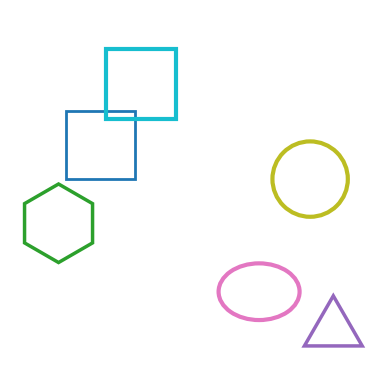[{"shape": "square", "thickness": 2, "radius": 0.44, "center": [0.261, 0.625]}, {"shape": "hexagon", "thickness": 2.5, "radius": 0.51, "center": [0.152, 0.42]}, {"shape": "triangle", "thickness": 2.5, "radius": 0.43, "center": [0.866, 0.145]}, {"shape": "oval", "thickness": 3, "radius": 0.53, "center": [0.673, 0.242]}, {"shape": "circle", "thickness": 3, "radius": 0.49, "center": [0.806, 0.535]}, {"shape": "square", "thickness": 3, "radius": 0.45, "center": [0.366, 0.781]}]